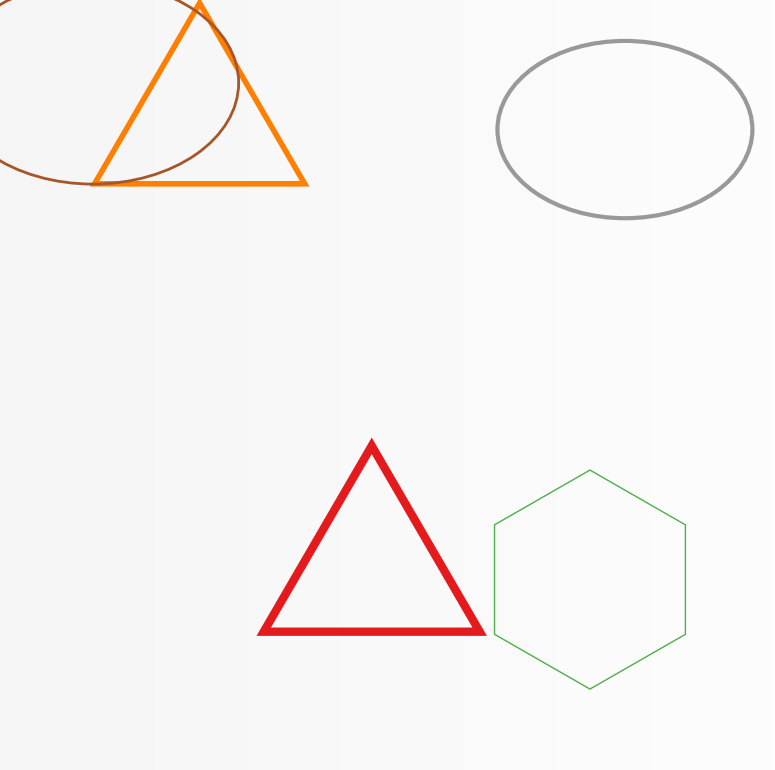[{"shape": "triangle", "thickness": 3, "radius": 0.8, "center": [0.48, 0.26]}, {"shape": "hexagon", "thickness": 0.5, "radius": 0.71, "center": [0.761, 0.247]}, {"shape": "triangle", "thickness": 2, "radius": 0.78, "center": [0.258, 0.84]}, {"shape": "oval", "thickness": 1, "radius": 0.94, "center": [0.12, 0.893]}, {"shape": "oval", "thickness": 1.5, "radius": 0.82, "center": [0.806, 0.832]}]